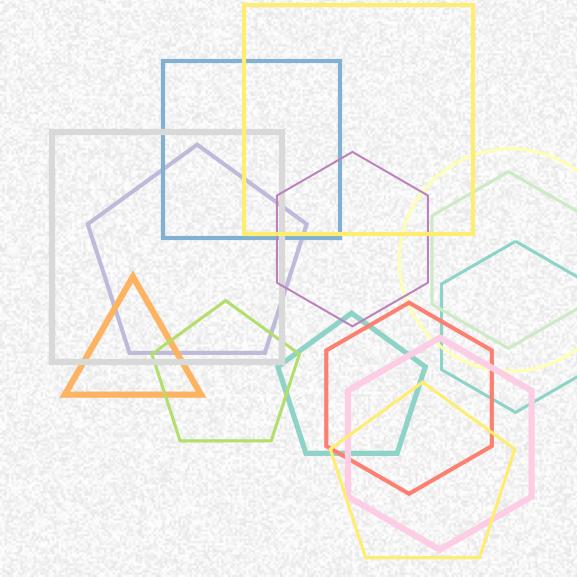[{"shape": "pentagon", "thickness": 2.5, "radius": 0.67, "center": [0.609, 0.323]}, {"shape": "hexagon", "thickness": 1.5, "radius": 0.74, "center": [0.893, 0.433]}, {"shape": "circle", "thickness": 1.5, "radius": 0.96, "center": [0.884, 0.549]}, {"shape": "pentagon", "thickness": 2, "radius": 1.0, "center": [0.341, 0.549]}, {"shape": "hexagon", "thickness": 2, "radius": 0.83, "center": [0.708, 0.31]}, {"shape": "square", "thickness": 2, "radius": 0.77, "center": [0.436, 0.74]}, {"shape": "triangle", "thickness": 3, "radius": 0.68, "center": [0.23, 0.384]}, {"shape": "pentagon", "thickness": 1.5, "radius": 0.67, "center": [0.391, 0.344]}, {"shape": "hexagon", "thickness": 3, "radius": 0.92, "center": [0.762, 0.231]}, {"shape": "square", "thickness": 3, "radius": 1.0, "center": [0.289, 0.571]}, {"shape": "hexagon", "thickness": 1, "radius": 0.75, "center": [0.61, 0.585]}, {"shape": "hexagon", "thickness": 1.5, "radius": 0.77, "center": [0.881, 0.549]}, {"shape": "square", "thickness": 2, "radius": 0.99, "center": [0.621, 0.792]}, {"shape": "pentagon", "thickness": 1.5, "radius": 0.84, "center": [0.732, 0.169]}]